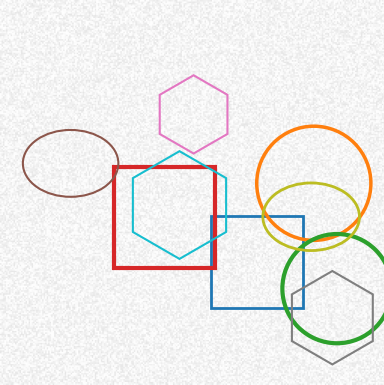[{"shape": "square", "thickness": 2, "radius": 0.6, "center": [0.667, 0.32]}, {"shape": "circle", "thickness": 2.5, "radius": 0.74, "center": [0.815, 0.524]}, {"shape": "circle", "thickness": 3, "radius": 0.71, "center": [0.875, 0.25]}, {"shape": "square", "thickness": 3, "radius": 0.66, "center": [0.428, 0.435]}, {"shape": "oval", "thickness": 1.5, "radius": 0.62, "center": [0.183, 0.576]}, {"shape": "hexagon", "thickness": 1.5, "radius": 0.51, "center": [0.503, 0.703]}, {"shape": "hexagon", "thickness": 1.5, "radius": 0.61, "center": [0.863, 0.175]}, {"shape": "oval", "thickness": 2, "radius": 0.63, "center": [0.808, 0.437]}, {"shape": "hexagon", "thickness": 1.5, "radius": 0.7, "center": [0.466, 0.467]}]